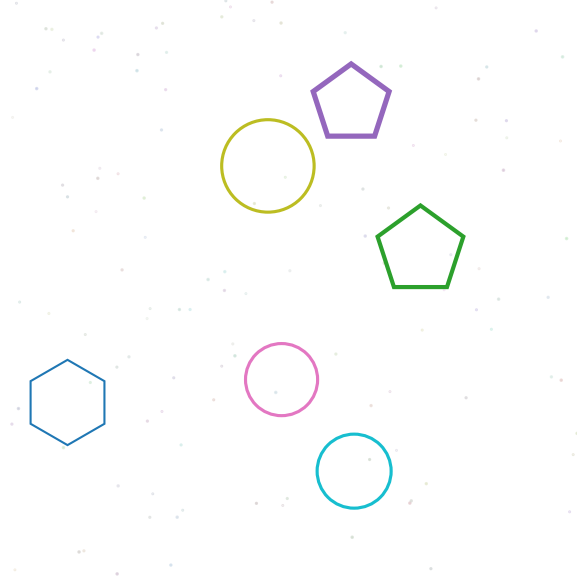[{"shape": "hexagon", "thickness": 1, "radius": 0.37, "center": [0.117, 0.302]}, {"shape": "pentagon", "thickness": 2, "radius": 0.39, "center": [0.728, 0.565]}, {"shape": "pentagon", "thickness": 2.5, "radius": 0.35, "center": [0.608, 0.819]}, {"shape": "circle", "thickness": 1.5, "radius": 0.31, "center": [0.488, 0.342]}, {"shape": "circle", "thickness": 1.5, "radius": 0.4, "center": [0.464, 0.712]}, {"shape": "circle", "thickness": 1.5, "radius": 0.32, "center": [0.613, 0.183]}]